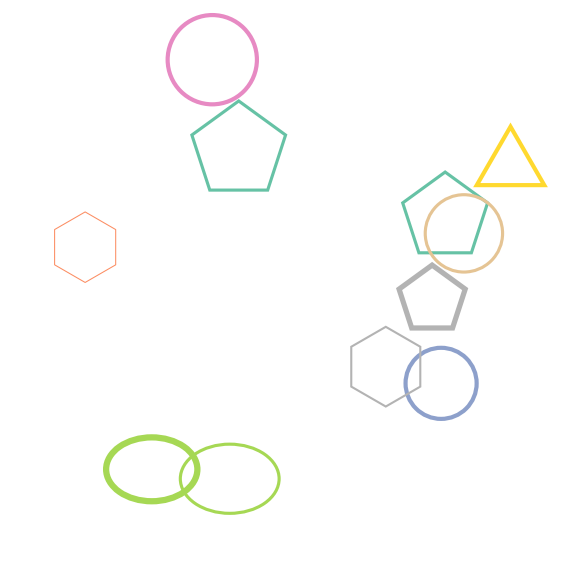[{"shape": "pentagon", "thickness": 1.5, "radius": 0.39, "center": [0.771, 0.624]}, {"shape": "pentagon", "thickness": 1.5, "radius": 0.43, "center": [0.413, 0.739]}, {"shape": "hexagon", "thickness": 0.5, "radius": 0.31, "center": [0.147, 0.571]}, {"shape": "circle", "thickness": 2, "radius": 0.31, "center": [0.764, 0.335]}, {"shape": "circle", "thickness": 2, "radius": 0.39, "center": [0.368, 0.896]}, {"shape": "oval", "thickness": 1.5, "radius": 0.43, "center": [0.398, 0.17]}, {"shape": "oval", "thickness": 3, "radius": 0.4, "center": [0.263, 0.186]}, {"shape": "triangle", "thickness": 2, "radius": 0.34, "center": [0.884, 0.712]}, {"shape": "circle", "thickness": 1.5, "radius": 0.33, "center": [0.803, 0.595]}, {"shape": "pentagon", "thickness": 2.5, "radius": 0.3, "center": [0.748, 0.48]}, {"shape": "hexagon", "thickness": 1, "radius": 0.35, "center": [0.668, 0.364]}]